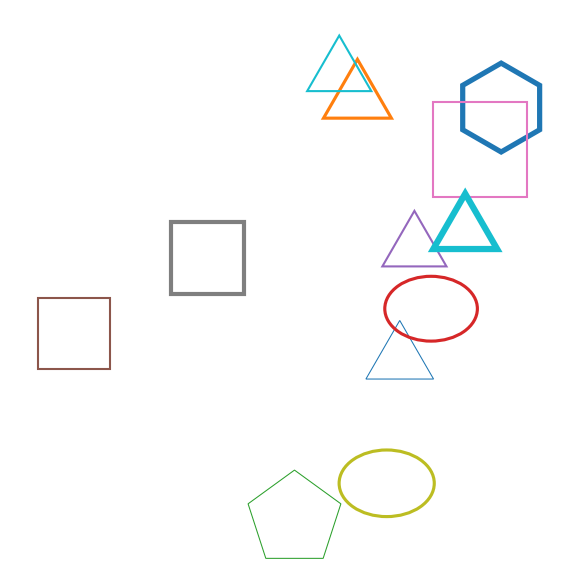[{"shape": "hexagon", "thickness": 2.5, "radius": 0.38, "center": [0.868, 0.813]}, {"shape": "triangle", "thickness": 0.5, "radius": 0.34, "center": [0.692, 0.377]}, {"shape": "triangle", "thickness": 1.5, "radius": 0.34, "center": [0.619, 0.828]}, {"shape": "pentagon", "thickness": 0.5, "radius": 0.42, "center": [0.51, 0.101]}, {"shape": "oval", "thickness": 1.5, "radius": 0.4, "center": [0.746, 0.465]}, {"shape": "triangle", "thickness": 1, "radius": 0.32, "center": [0.718, 0.57]}, {"shape": "square", "thickness": 1, "radius": 0.31, "center": [0.129, 0.422]}, {"shape": "square", "thickness": 1, "radius": 0.41, "center": [0.831, 0.74]}, {"shape": "square", "thickness": 2, "radius": 0.31, "center": [0.359, 0.552]}, {"shape": "oval", "thickness": 1.5, "radius": 0.41, "center": [0.67, 0.162]}, {"shape": "triangle", "thickness": 1, "radius": 0.32, "center": [0.587, 0.873]}, {"shape": "triangle", "thickness": 3, "radius": 0.32, "center": [0.806, 0.6]}]